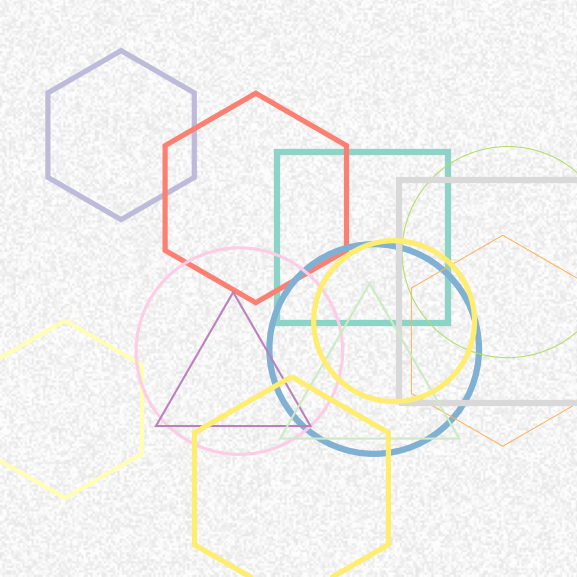[{"shape": "square", "thickness": 3, "radius": 0.74, "center": [0.628, 0.587]}, {"shape": "hexagon", "thickness": 2, "radius": 0.77, "center": [0.112, 0.29]}, {"shape": "hexagon", "thickness": 2.5, "radius": 0.73, "center": [0.21, 0.765]}, {"shape": "hexagon", "thickness": 2.5, "radius": 0.91, "center": [0.443, 0.656]}, {"shape": "circle", "thickness": 3, "radius": 0.91, "center": [0.648, 0.395]}, {"shape": "hexagon", "thickness": 0.5, "radius": 0.91, "center": [0.871, 0.409]}, {"shape": "circle", "thickness": 0.5, "radius": 0.91, "center": [0.879, 0.563]}, {"shape": "circle", "thickness": 1.5, "radius": 0.89, "center": [0.415, 0.391]}, {"shape": "square", "thickness": 3, "radius": 0.97, "center": [0.884, 0.494]}, {"shape": "triangle", "thickness": 1, "radius": 0.77, "center": [0.404, 0.339]}, {"shape": "triangle", "thickness": 1, "radius": 0.9, "center": [0.64, 0.329]}, {"shape": "hexagon", "thickness": 2.5, "radius": 0.97, "center": [0.505, 0.153]}, {"shape": "circle", "thickness": 2.5, "radius": 0.7, "center": [0.682, 0.443]}]